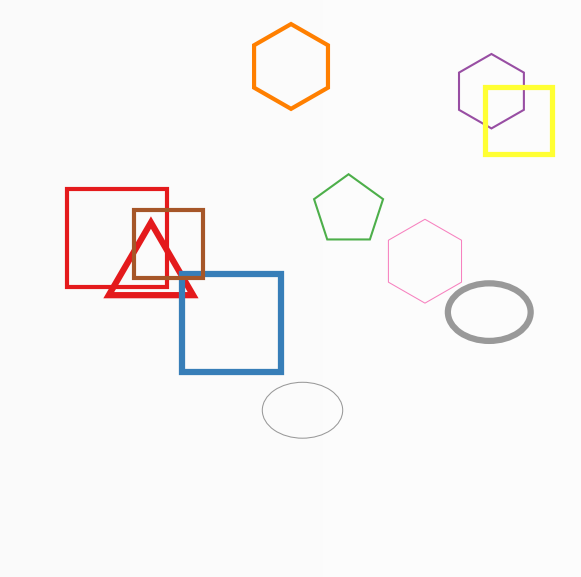[{"shape": "square", "thickness": 2, "radius": 0.43, "center": [0.201, 0.587]}, {"shape": "triangle", "thickness": 3, "radius": 0.42, "center": [0.26, 0.53]}, {"shape": "square", "thickness": 3, "radius": 0.42, "center": [0.398, 0.44]}, {"shape": "pentagon", "thickness": 1, "radius": 0.31, "center": [0.6, 0.635]}, {"shape": "hexagon", "thickness": 1, "radius": 0.32, "center": [0.846, 0.841]}, {"shape": "hexagon", "thickness": 2, "radius": 0.37, "center": [0.501, 0.884]}, {"shape": "square", "thickness": 2.5, "radius": 0.29, "center": [0.892, 0.79]}, {"shape": "square", "thickness": 2, "radius": 0.3, "center": [0.29, 0.577]}, {"shape": "hexagon", "thickness": 0.5, "radius": 0.36, "center": [0.731, 0.547]}, {"shape": "oval", "thickness": 3, "radius": 0.36, "center": [0.842, 0.459]}, {"shape": "oval", "thickness": 0.5, "radius": 0.35, "center": [0.52, 0.289]}]